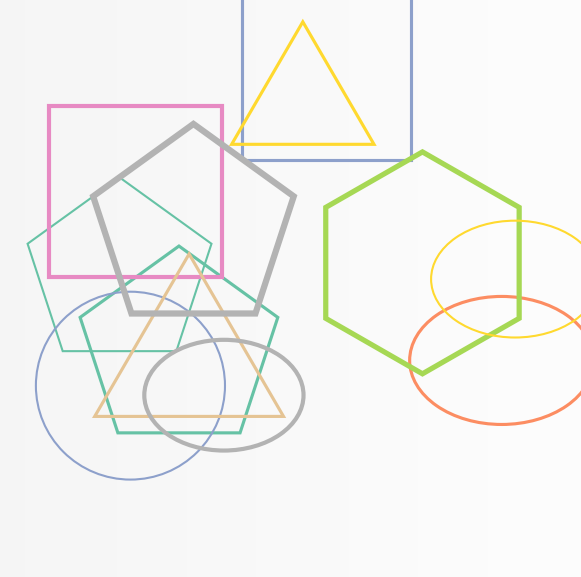[{"shape": "pentagon", "thickness": 1.5, "radius": 0.89, "center": [0.308, 0.394]}, {"shape": "pentagon", "thickness": 1, "radius": 0.83, "center": [0.206, 0.526]}, {"shape": "oval", "thickness": 1.5, "radius": 0.79, "center": [0.863, 0.375]}, {"shape": "circle", "thickness": 1, "radius": 0.81, "center": [0.224, 0.331]}, {"shape": "square", "thickness": 1.5, "radius": 0.73, "center": [0.561, 0.867]}, {"shape": "square", "thickness": 2, "radius": 0.74, "center": [0.233, 0.668]}, {"shape": "hexagon", "thickness": 2.5, "radius": 0.96, "center": [0.727, 0.544]}, {"shape": "oval", "thickness": 1, "radius": 0.72, "center": [0.886, 0.516]}, {"shape": "triangle", "thickness": 1.5, "radius": 0.71, "center": [0.521, 0.82]}, {"shape": "triangle", "thickness": 1.5, "radius": 0.94, "center": [0.325, 0.372]}, {"shape": "pentagon", "thickness": 3, "radius": 0.91, "center": [0.333, 0.603]}, {"shape": "oval", "thickness": 2, "radius": 0.68, "center": [0.385, 0.315]}]